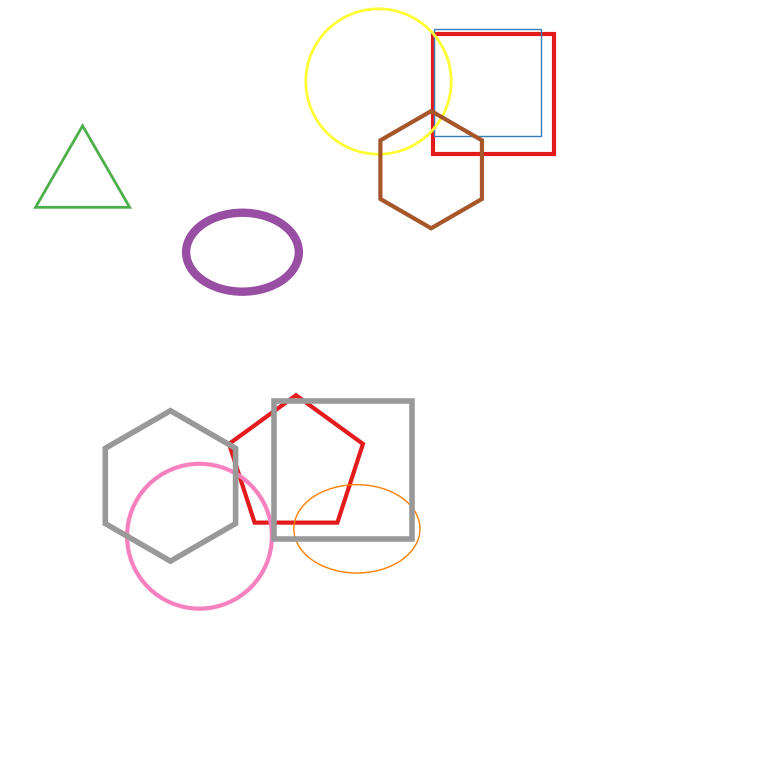[{"shape": "pentagon", "thickness": 1.5, "radius": 0.46, "center": [0.384, 0.395]}, {"shape": "square", "thickness": 1.5, "radius": 0.39, "center": [0.641, 0.878]}, {"shape": "square", "thickness": 0.5, "radius": 0.35, "center": [0.633, 0.893]}, {"shape": "triangle", "thickness": 1, "radius": 0.35, "center": [0.107, 0.766]}, {"shape": "oval", "thickness": 3, "radius": 0.37, "center": [0.315, 0.672]}, {"shape": "oval", "thickness": 0.5, "radius": 0.41, "center": [0.464, 0.313]}, {"shape": "circle", "thickness": 1, "radius": 0.47, "center": [0.492, 0.894]}, {"shape": "hexagon", "thickness": 1.5, "radius": 0.38, "center": [0.56, 0.78]}, {"shape": "circle", "thickness": 1.5, "radius": 0.47, "center": [0.259, 0.304]}, {"shape": "hexagon", "thickness": 2, "radius": 0.49, "center": [0.221, 0.369]}, {"shape": "square", "thickness": 2, "radius": 0.45, "center": [0.445, 0.39]}]